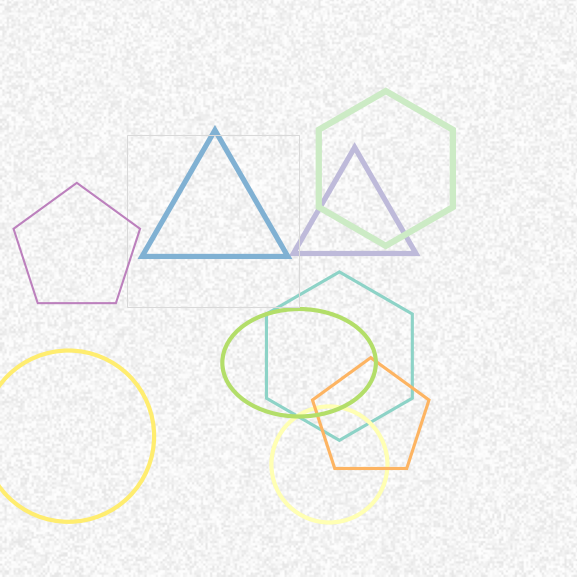[{"shape": "hexagon", "thickness": 1.5, "radius": 0.73, "center": [0.588, 0.382]}, {"shape": "circle", "thickness": 2, "radius": 0.5, "center": [0.57, 0.195]}, {"shape": "triangle", "thickness": 2.5, "radius": 0.61, "center": [0.614, 0.621]}, {"shape": "triangle", "thickness": 2.5, "radius": 0.73, "center": [0.372, 0.628]}, {"shape": "pentagon", "thickness": 1.5, "radius": 0.53, "center": [0.642, 0.274]}, {"shape": "oval", "thickness": 2, "radius": 0.66, "center": [0.518, 0.371]}, {"shape": "square", "thickness": 0.5, "radius": 0.75, "center": [0.369, 0.617]}, {"shape": "pentagon", "thickness": 1, "radius": 0.58, "center": [0.133, 0.567]}, {"shape": "hexagon", "thickness": 3, "radius": 0.67, "center": [0.668, 0.707]}, {"shape": "circle", "thickness": 2, "radius": 0.74, "center": [0.119, 0.244]}]